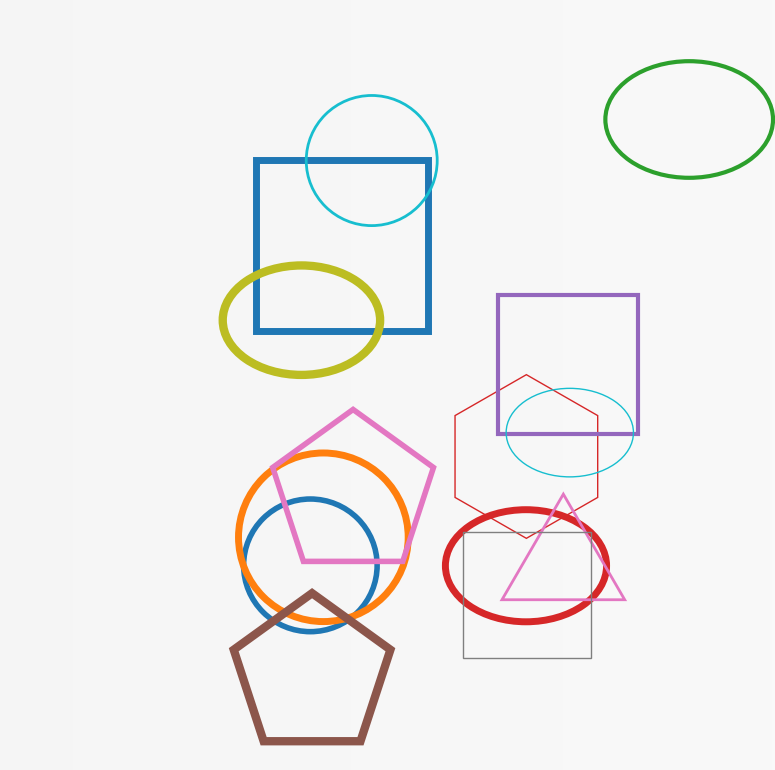[{"shape": "square", "thickness": 2.5, "radius": 0.55, "center": [0.442, 0.681]}, {"shape": "circle", "thickness": 2, "radius": 0.43, "center": [0.4, 0.266]}, {"shape": "circle", "thickness": 2.5, "radius": 0.55, "center": [0.417, 0.302]}, {"shape": "oval", "thickness": 1.5, "radius": 0.54, "center": [0.889, 0.845]}, {"shape": "hexagon", "thickness": 0.5, "radius": 0.53, "center": [0.679, 0.407]}, {"shape": "oval", "thickness": 2.5, "radius": 0.52, "center": [0.679, 0.265]}, {"shape": "square", "thickness": 1.5, "radius": 0.45, "center": [0.733, 0.526]}, {"shape": "pentagon", "thickness": 3, "radius": 0.53, "center": [0.403, 0.123]}, {"shape": "pentagon", "thickness": 2, "radius": 0.55, "center": [0.456, 0.359]}, {"shape": "triangle", "thickness": 1, "radius": 0.46, "center": [0.727, 0.267]}, {"shape": "square", "thickness": 0.5, "radius": 0.41, "center": [0.68, 0.228]}, {"shape": "oval", "thickness": 3, "radius": 0.51, "center": [0.389, 0.584]}, {"shape": "oval", "thickness": 0.5, "radius": 0.41, "center": [0.735, 0.438]}, {"shape": "circle", "thickness": 1, "radius": 0.42, "center": [0.48, 0.792]}]